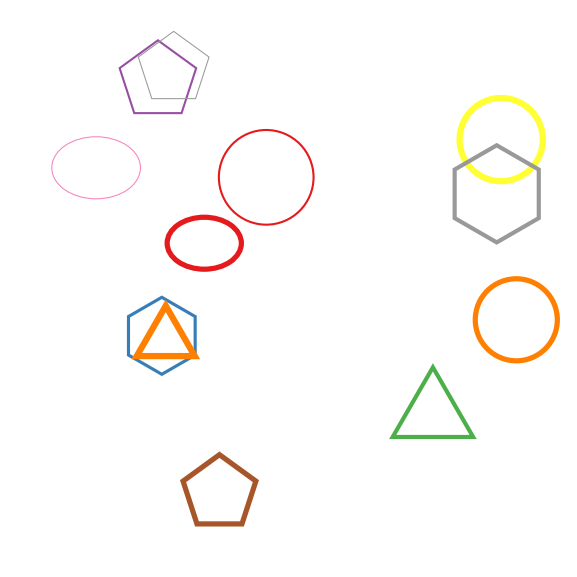[{"shape": "oval", "thickness": 2.5, "radius": 0.32, "center": [0.354, 0.578]}, {"shape": "circle", "thickness": 1, "radius": 0.41, "center": [0.461, 0.692]}, {"shape": "hexagon", "thickness": 1.5, "radius": 0.33, "center": [0.28, 0.418]}, {"shape": "triangle", "thickness": 2, "radius": 0.4, "center": [0.75, 0.283]}, {"shape": "pentagon", "thickness": 1, "radius": 0.35, "center": [0.273, 0.86]}, {"shape": "triangle", "thickness": 3, "radius": 0.29, "center": [0.287, 0.412]}, {"shape": "circle", "thickness": 2.5, "radius": 0.36, "center": [0.894, 0.445]}, {"shape": "circle", "thickness": 3, "radius": 0.36, "center": [0.868, 0.757]}, {"shape": "pentagon", "thickness": 2.5, "radius": 0.33, "center": [0.38, 0.146]}, {"shape": "oval", "thickness": 0.5, "radius": 0.38, "center": [0.166, 0.709]}, {"shape": "pentagon", "thickness": 0.5, "radius": 0.32, "center": [0.301, 0.88]}, {"shape": "hexagon", "thickness": 2, "radius": 0.42, "center": [0.86, 0.663]}]